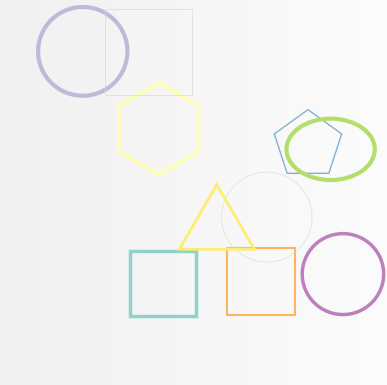[{"shape": "square", "thickness": 2.5, "radius": 0.42, "center": [0.421, 0.263]}, {"shape": "hexagon", "thickness": 2.5, "radius": 0.59, "center": [0.409, 0.666]}, {"shape": "circle", "thickness": 3, "radius": 0.58, "center": [0.214, 0.867]}, {"shape": "pentagon", "thickness": 1, "radius": 0.46, "center": [0.795, 0.624]}, {"shape": "square", "thickness": 1.5, "radius": 0.44, "center": [0.673, 0.27]}, {"shape": "oval", "thickness": 3, "radius": 0.57, "center": [0.853, 0.612]}, {"shape": "square", "thickness": 0.5, "radius": 0.56, "center": [0.384, 0.865]}, {"shape": "circle", "thickness": 2.5, "radius": 0.53, "center": [0.885, 0.288]}, {"shape": "circle", "thickness": 0.5, "radius": 0.58, "center": [0.688, 0.436]}, {"shape": "triangle", "thickness": 2, "radius": 0.56, "center": [0.56, 0.409]}]